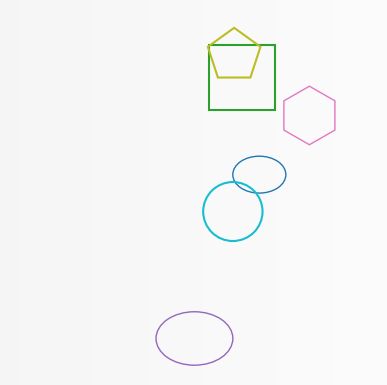[{"shape": "oval", "thickness": 1, "radius": 0.34, "center": [0.669, 0.546]}, {"shape": "square", "thickness": 1.5, "radius": 0.42, "center": [0.624, 0.798]}, {"shape": "oval", "thickness": 1, "radius": 0.5, "center": [0.502, 0.121]}, {"shape": "hexagon", "thickness": 1, "radius": 0.38, "center": [0.798, 0.7]}, {"shape": "pentagon", "thickness": 1.5, "radius": 0.36, "center": [0.604, 0.856]}, {"shape": "circle", "thickness": 1.5, "radius": 0.38, "center": [0.601, 0.451]}]